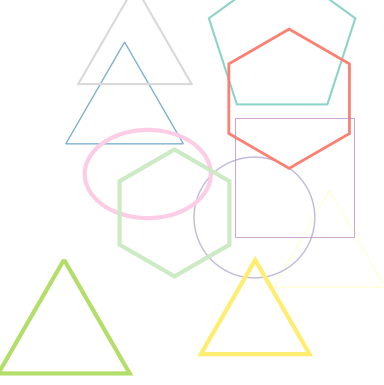[{"shape": "pentagon", "thickness": 1.5, "radius": 1.0, "center": [0.733, 0.891]}, {"shape": "triangle", "thickness": 0.5, "radius": 0.84, "center": [0.856, 0.338]}, {"shape": "circle", "thickness": 1, "radius": 0.78, "center": [0.661, 0.435]}, {"shape": "hexagon", "thickness": 2, "radius": 0.9, "center": [0.751, 0.744]}, {"shape": "triangle", "thickness": 1, "radius": 0.88, "center": [0.324, 0.715]}, {"shape": "triangle", "thickness": 3, "radius": 0.98, "center": [0.166, 0.128]}, {"shape": "oval", "thickness": 3, "radius": 0.82, "center": [0.384, 0.548]}, {"shape": "triangle", "thickness": 1.5, "radius": 0.85, "center": [0.35, 0.867]}, {"shape": "square", "thickness": 0.5, "radius": 0.77, "center": [0.764, 0.538]}, {"shape": "hexagon", "thickness": 3, "radius": 0.82, "center": [0.453, 0.447]}, {"shape": "triangle", "thickness": 3, "radius": 0.82, "center": [0.663, 0.162]}]